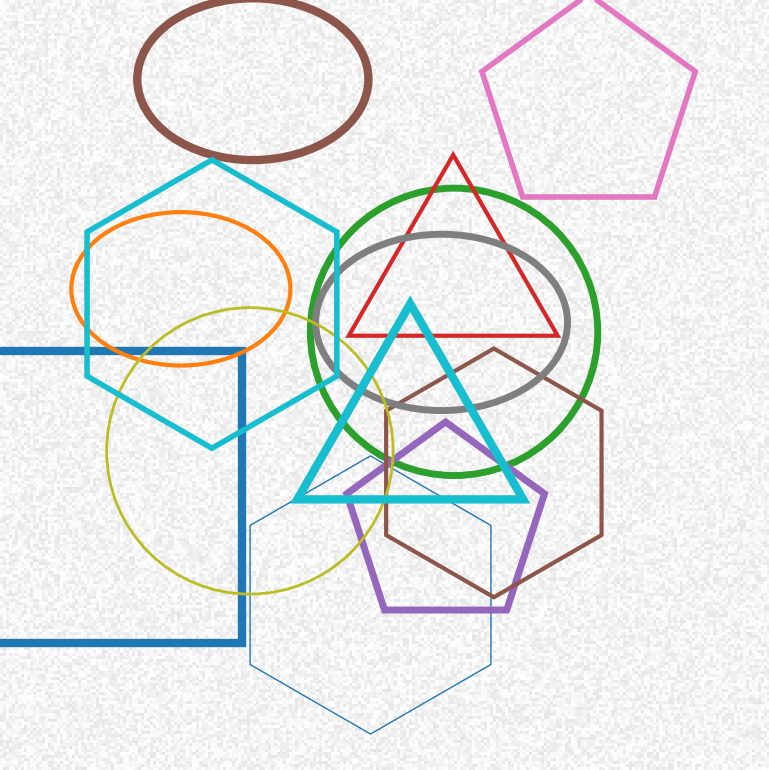[{"shape": "hexagon", "thickness": 0.5, "radius": 0.9, "center": [0.481, 0.227]}, {"shape": "square", "thickness": 3, "radius": 0.95, "center": [0.125, 0.354]}, {"shape": "oval", "thickness": 1.5, "radius": 0.71, "center": [0.235, 0.625]}, {"shape": "circle", "thickness": 2.5, "radius": 0.93, "center": [0.59, 0.569]}, {"shape": "triangle", "thickness": 1.5, "radius": 0.78, "center": [0.589, 0.642]}, {"shape": "pentagon", "thickness": 2.5, "radius": 0.68, "center": [0.579, 0.317]}, {"shape": "oval", "thickness": 3, "radius": 0.75, "center": [0.328, 0.897]}, {"shape": "hexagon", "thickness": 1.5, "radius": 0.81, "center": [0.641, 0.386]}, {"shape": "pentagon", "thickness": 2, "radius": 0.73, "center": [0.764, 0.862]}, {"shape": "oval", "thickness": 2.5, "radius": 0.82, "center": [0.573, 0.581]}, {"shape": "circle", "thickness": 1, "radius": 0.93, "center": [0.325, 0.414]}, {"shape": "triangle", "thickness": 3, "radius": 0.85, "center": [0.533, 0.436]}, {"shape": "hexagon", "thickness": 2, "radius": 0.94, "center": [0.275, 0.605]}]